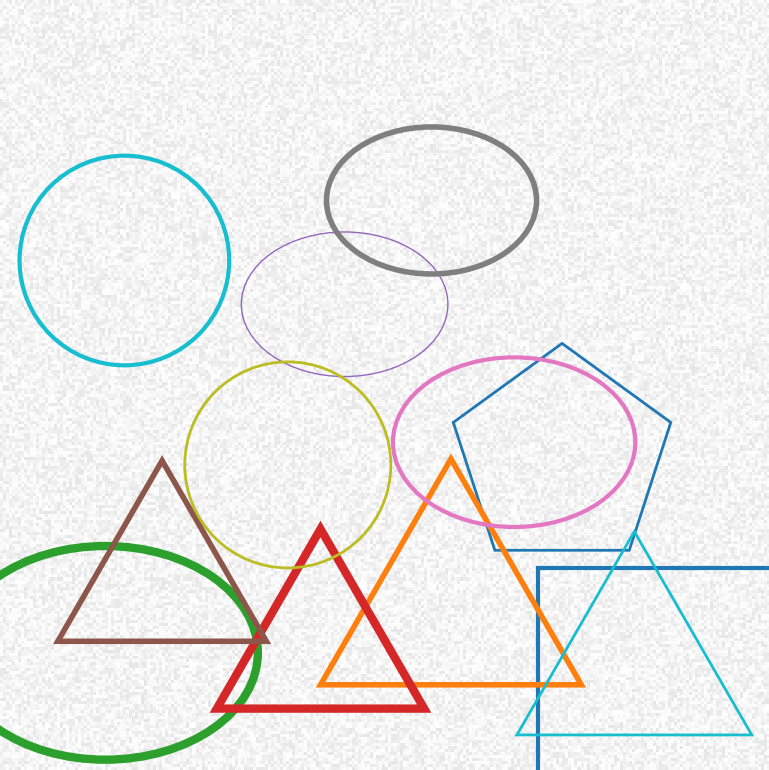[{"shape": "square", "thickness": 1.5, "radius": 0.79, "center": [0.857, 0.105]}, {"shape": "pentagon", "thickness": 1, "radius": 0.74, "center": [0.73, 0.406]}, {"shape": "triangle", "thickness": 2, "radius": 0.98, "center": [0.586, 0.208]}, {"shape": "oval", "thickness": 3, "radius": 0.99, "center": [0.137, 0.152]}, {"shape": "triangle", "thickness": 3, "radius": 0.78, "center": [0.416, 0.157]}, {"shape": "oval", "thickness": 0.5, "radius": 0.67, "center": [0.448, 0.605]}, {"shape": "triangle", "thickness": 2, "radius": 0.78, "center": [0.211, 0.245]}, {"shape": "oval", "thickness": 1.5, "radius": 0.79, "center": [0.668, 0.426]}, {"shape": "oval", "thickness": 2, "radius": 0.68, "center": [0.56, 0.74]}, {"shape": "circle", "thickness": 1, "radius": 0.67, "center": [0.374, 0.396]}, {"shape": "circle", "thickness": 1.5, "radius": 0.68, "center": [0.162, 0.662]}, {"shape": "triangle", "thickness": 1, "radius": 0.88, "center": [0.824, 0.134]}]